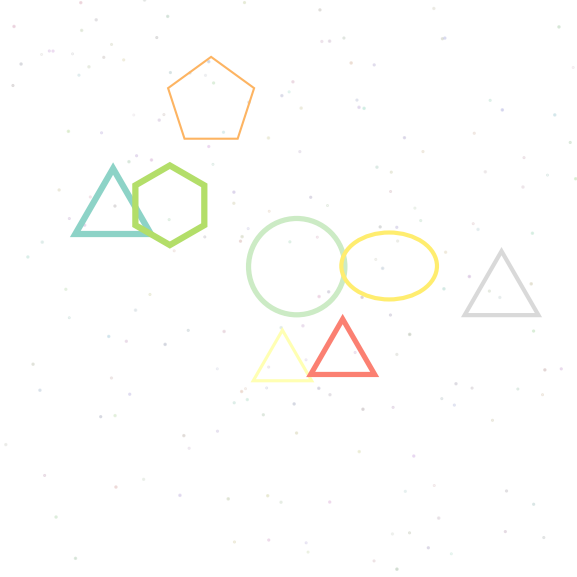[{"shape": "triangle", "thickness": 3, "radius": 0.38, "center": [0.196, 0.632]}, {"shape": "triangle", "thickness": 1.5, "radius": 0.29, "center": [0.489, 0.369]}, {"shape": "triangle", "thickness": 2.5, "radius": 0.32, "center": [0.593, 0.383]}, {"shape": "pentagon", "thickness": 1, "radius": 0.39, "center": [0.366, 0.822]}, {"shape": "hexagon", "thickness": 3, "radius": 0.34, "center": [0.294, 0.644]}, {"shape": "triangle", "thickness": 2, "radius": 0.37, "center": [0.868, 0.49]}, {"shape": "circle", "thickness": 2.5, "radius": 0.42, "center": [0.514, 0.537]}, {"shape": "oval", "thickness": 2, "radius": 0.41, "center": [0.674, 0.539]}]